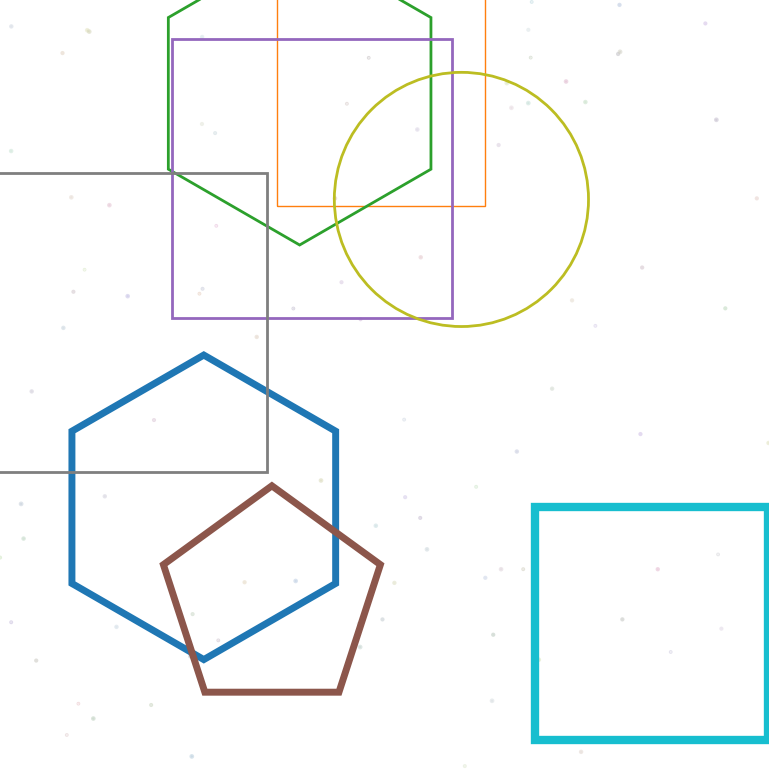[{"shape": "hexagon", "thickness": 2.5, "radius": 0.99, "center": [0.265, 0.341]}, {"shape": "square", "thickness": 0.5, "radius": 0.68, "center": [0.495, 0.867]}, {"shape": "hexagon", "thickness": 1, "radius": 0.98, "center": [0.389, 0.879]}, {"shape": "square", "thickness": 1, "radius": 0.91, "center": [0.405, 0.768]}, {"shape": "pentagon", "thickness": 2.5, "radius": 0.74, "center": [0.353, 0.221]}, {"shape": "square", "thickness": 1, "radius": 0.97, "center": [0.153, 0.581]}, {"shape": "circle", "thickness": 1, "radius": 0.83, "center": [0.599, 0.741]}, {"shape": "square", "thickness": 3, "radius": 0.76, "center": [0.846, 0.191]}]